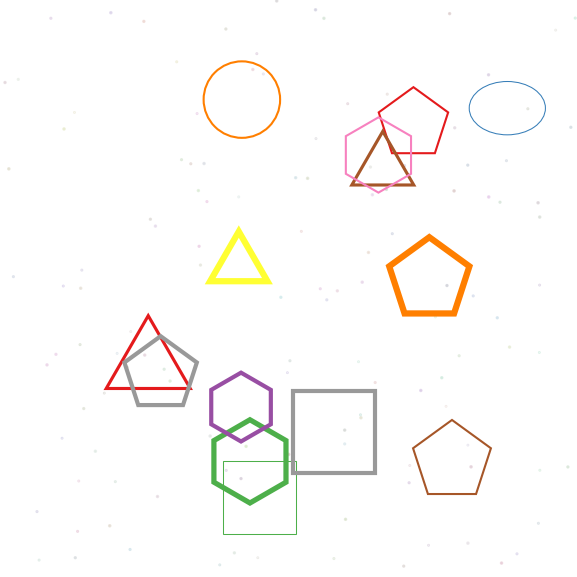[{"shape": "triangle", "thickness": 1.5, "radius": 0.42, "center": [0.257, 0.368]}, {"shape": "pentagon", "thickness": 1, "radius": 0.32, "center": [0.716, 0.785]}, {"shape": "oval", "thickness": 0.5, "radius": 0.33, "center": [0.878, 0.812]}, {"shape": "square", "thickness": 0.5, "radius": 0.32, "center": [0.45, 0.137]}, {"shape": "hexagon", "thickness": 2.5, "radius": 0.36, "center": [0.433, 0.2]}, {"shape": "hexagon", "thickness": 2, "radius": 0.3, "center": [0.417, 0.294]}, {"shape": "pentagon", "thickness": 3, "radius": 0.36, "center": [0.743, 0.515]}, {"shape": "circle", "thickness": 1, "radius": 0.33, "center": [0.419, 0.827]}, {"shape": "triangle", "thickness": 3, "radius": 0.29, "center": [0.413, 0.541]}, {"shape": "pentagon", "thickness": 1, "radius": 0.35, "center": [0.783, 0.201]}, {"shape": "triangle", "thickness": 1.5, "radius": 0.31, "center": [0.663, 0.71]}, {"shape": "hexagon", "thickness": 1, "radius": 0.33, "center": [0.655, 0.731]}, {"shape": "pentagon", "thickness": 2, "radius": 0.33, "center": [0.278, 0.351]}, {"shape": "square", "thickness": 2, "radius": 0.36, "center": [0.578, 0.251]}]